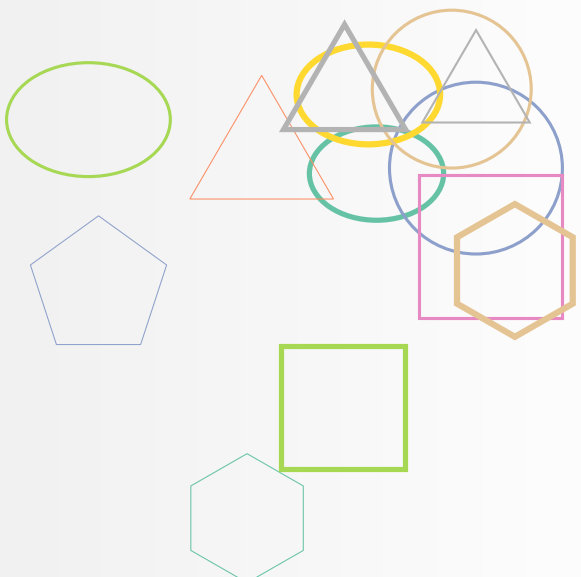[{"shape": "oval", "thickness": 2.5, "radius": 0.58, "center": [0.648, 0.699]}, {"shape": "hexagon", "thickness": 0.5, "radius": 0.56, "center": [0.425, 0.102]}, {"shape": "triangle", "thickness": 0.5, "radius": 0.71, "center": [0.45, 0.726]}, {"shape": "circle", "thickness": 1.5, "radius": 0.74, "center": [0.819, 0.708]}, {"shape": "pentagon", "thickness": 0.5, "radius": 0.62, "center": [0.169, 0.502]}, {"shape": "square", "thickness": 1.5, "radius": 0.62, "center": [0.844, 0.573]}, {"shape": "oval", "thickness": 1.5, "radius": 0.7, "center": [0.152, 0.792]}, {"shape": "square", "thickness": 2.5, "radius": 0.54, "center": [0.59, 0.293]}, {"shape": "oval", "thickness": 3, "radius": 0.62, "center": [0.634, 0.836]}, {"shape": "circle", "thickness": 1.5, "radius": 0.68, "center": [0.777, 0.845]}, {"shape": "hexagon", "thickness": 3, "radius": 0.57, "center": [0.886, 0.531]}, {"shape": "triangle", "thickness": 1, "radius": 0.53, "center": [0.819, 0.84]}, {"shape": "triangle", "thickness": 2.5, "radius": 0.61, "center": [0.593, 0.835]}]